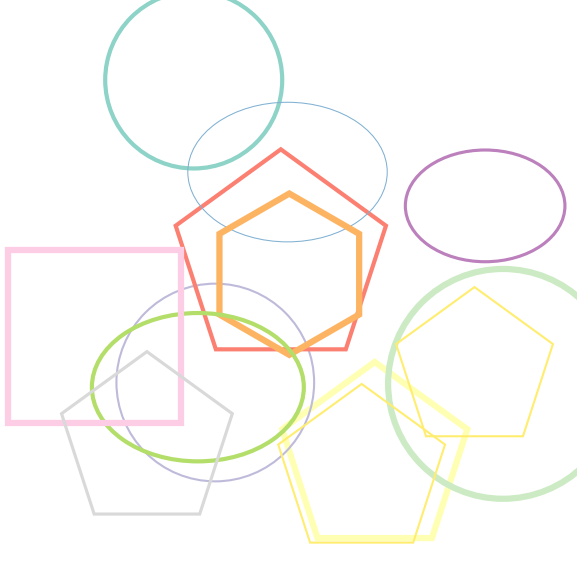[{"shape": "circle", "thickness": 2, "radius": 0.77, "center": [0.335, 0.861]}, {"shape": "pentagon", "thickness": 3, "radius": 0.84, "center": [0.649, 0.204]}, {"shape": "circle", "thickness": 1, "radius": 0.86, "center": [0.373, 0.337]}, {"shape": "pentagon", "thickness": 2, "radius": 0.96, "center": [0.486, 0.549]}, {"shape": "oval", "thickness": 0.5, "radius": 0.86, "center": [0.498, 0.701]}, {"shape": "hexagon", "thickness": 3, "radius": 0.7, "center": [0.501, 0.524]}, {"shape": "oval", "thickness": 2, "radius": 0.92, "center": [0.343, 0.329]}, {"shape": "square", "thickness": 3, "radius": 0.75, "center": [0.164, 0.417]}, {"shape": "pentagon", "thickness": 1.5, "radius": 0.78, "center": [0.254, 0.235]}, {"shape": "oval", "thickness": 1.5, "radius": 0.69, "center": [0.84, 0.643]}, {"shape": "circle", "thickness": 3, "radius": 0.99, "center": [0.871, 0.334]}, {"shape": "pentagon", "thickness": 1, "radius": 0.76, "center": [0.626, 0.182]}, {"shape": "pentagon", "thickness": 1, "radius": 0.71, "center": [0.822, 0.359]}]